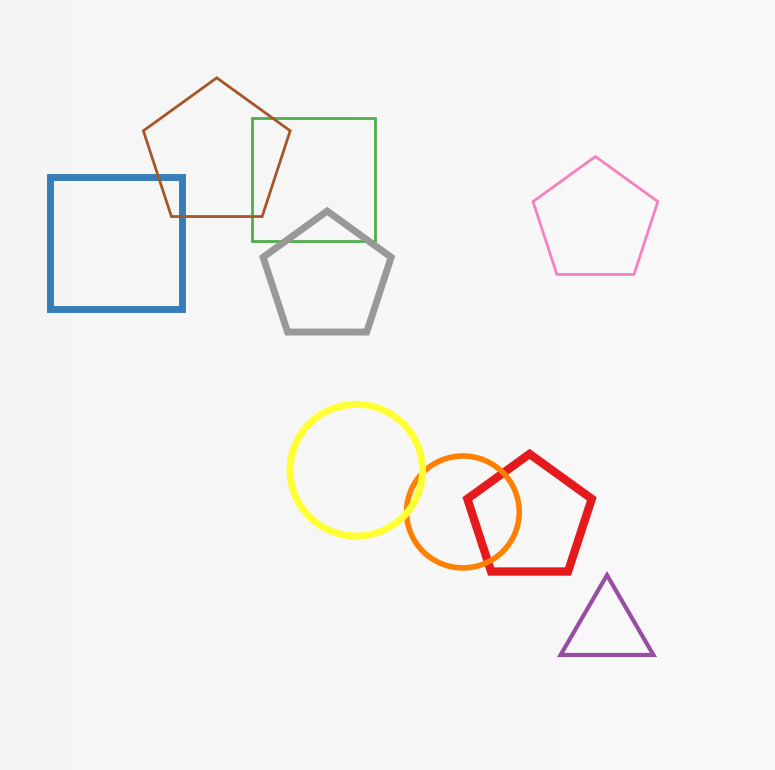[{"shape": "pentagon", "thickness": 3, "radius": 0.42, "center": [0.683, 0.326]}, {"shape": "square", "thickness": 2.5, "radius": 0.43, "center": [0.149, 0.684]}, {"shape": "square", "thickness": 1, "radius": 0.4, "center": [0.405, 0.767]}, {"shape": "triangle", "thickness": 1.5, "radius": 0.35, "center": [0.783, 0.184]}, {"shape": "circle", "thickness": 2, "radius": 0.36, "center": [0.597, 0.335]}, {"shape": "circle", "thickness": 2.5, "radius": 0.43, "center": [0.46, 0.389]}, {"shape": "pentagon", "thickness": 1, "radius": 0.5, "center": [0.28, 0.799]}, {"shape": "pentagon", "thickness": 1, "radius": 0.42, "center": [0.768, 0.712]}, {"shape": "pentagon", "thickness": 2.5, "radius": 0.43, "center": [0.422, 0.639]}]